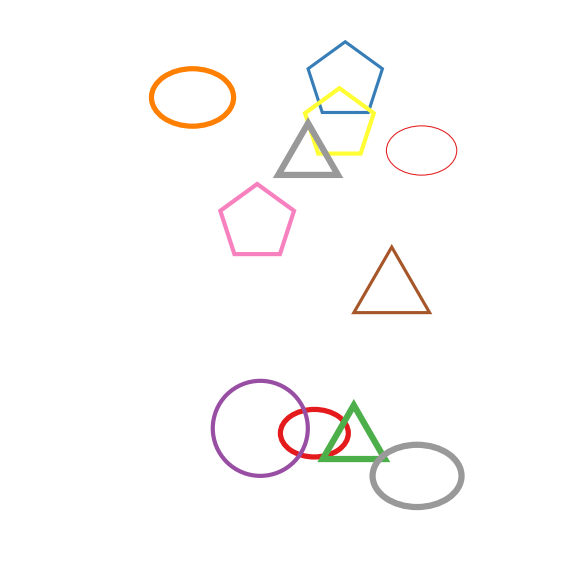[{"shape": "oval", "thickness": 0.5, "radius": 0.3, "center": [0.73, 0.739]}, {"shape": "oval", "thickness": 2.5, "radius": 0.29, "center": [0.544, 0.249]}, {"shape": "pentagon", "thickness": 1.5, "radius": 0.34, "center": [0.598, 0.859]}, {"shape": "triangle", "thickness": 3, "radius": 0.31, "center": [0.613, 0.235]}, {"shape": "circle", "thickness": 2, "radius": 0.41, "center": [0.451, 0.257]}, {"shape": "oval", "thickness": 2.5, "radius": 0.36, "center": [0.333, 0.83]}, {"shape": "pentagon", "thickness": 2, "radius": 0.31, "center": [0.588, 0.784]}, {"shape": "triangle", "thickness": 1.5, "radius": 0.38, "center": [0.678, 0.496]}, {"shape": "pentagon", "thickness": 2, "radius": 0.34, "center": [0.445, 0.613]}, {"shape": "oval", "thickness": 3, "radius": 0.39, "center": [0.722, 0.175]}, {"shape": "triangle", "thickness": 3, "radius": 0.3, "center": [0.533, 0.726]}]